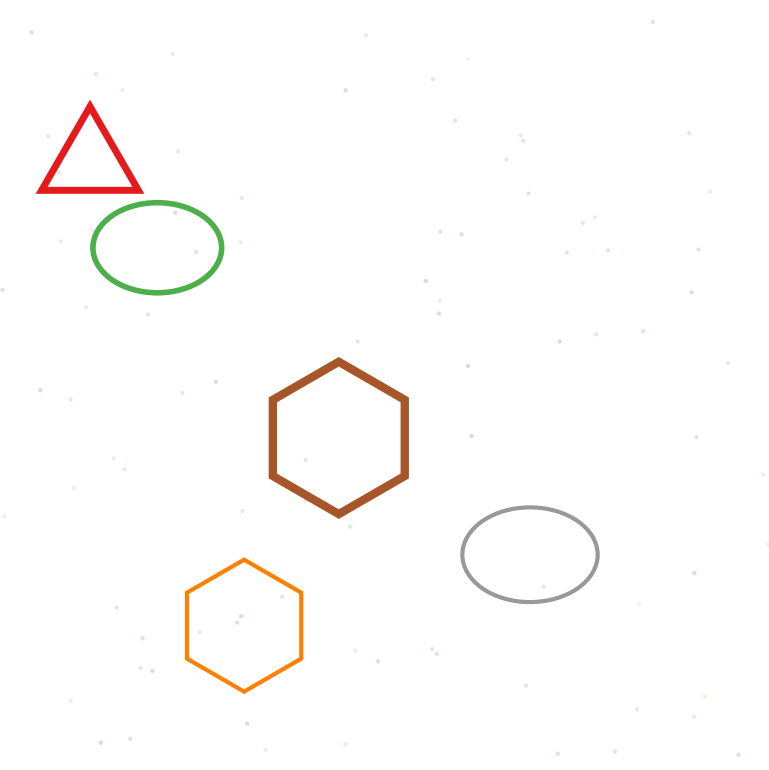[{"shape": "triangle", "thickness": 2.5, "radius": 0.36, "center": [0.117, 0.789]}, {"shape": "oval", "thickness": 2, "radius": 0.42, "center": [0.204, 0.678]}, {"shape": "hexagon", "thickness": 1.5, "radius": 0.43, "center": [0.317, 0.187]}, {"shape": "hexagon", "thickness": 3, "radius": 0.49, "center": [0.44, 0.431]}, {"shape": "oval", "thickness": 1.5, "radius": 0.44, "center": [0.688, 0.28]}]